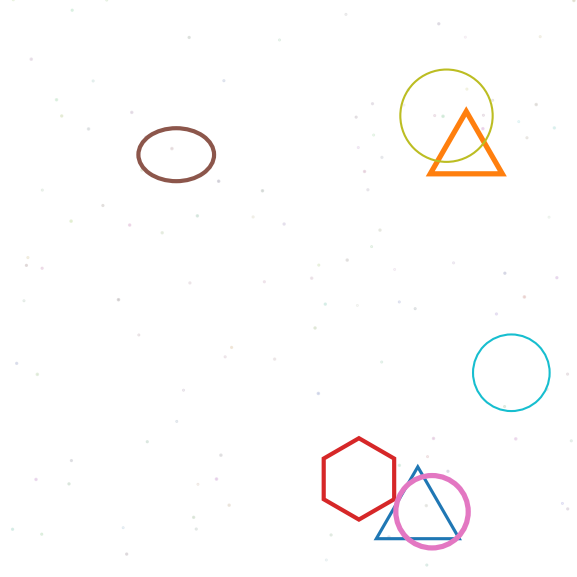[{"shape": "triangle", "thickness": 1.5, "radius": 0.41, "center": [0.723, 0.108]}, {"shape": "triangle", "thickness": 2.5, "radius": 0.36, "center": [0.807, 0.734]}, {"shape": "hexagon", "thickness": 2, "radius": 0.35, "center": [0.622, 0.17]}, {"shape": "oval", "thickness": 2, "radius": 0.33, "center": [0.305, 0.731]}, {"shape": "circle", "thickness": 2.5, "radius": 0.31, "center": [0.748, 0.113]}, {"shape": "circle", "thickness": 1, "radius": 0.4, "center": [0.773, 0.799]}, {"shape": "circle", "thickness": 1, "radius": 0.33, "center": [0.885, 0.354]}]